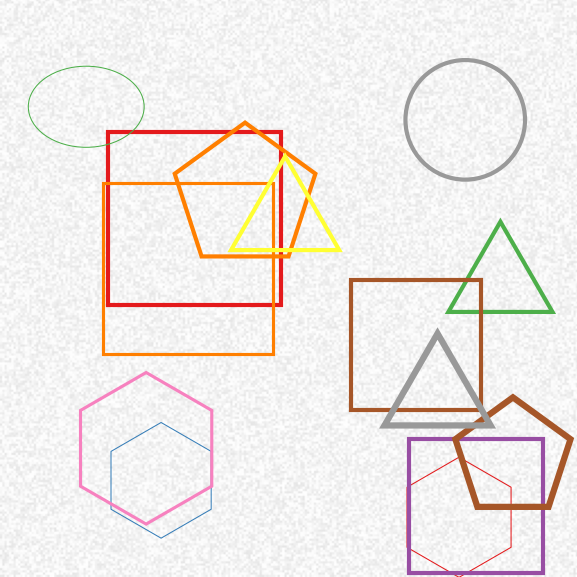[{"shape": "square", "thickness": 2, "radius": 0.75, "center": [0.336, 0.621]}, {"shape": "hexagon", "thickness": 0.5, "radius": 0.52, "center": [0.795, 0.103]}, {"shape": "hexagon", "thickness": 0.5, "radius": 0.5, "center": [0.279, 0.167]}, {"shape": "triangle", "thickness": 2, "radius": 0.52, "center": [0.867, 0.511]}, {"shape": "oval", "thickness": 0.5, "radius": 0.5, "center": [0.149, 0.814]}, {"shape": "square", "thickness": 2, "radius": 0.58, "center": [0.824, 0.123]}, {"shape": "pentagon", "thickness": 2, "radius": 0.64, "center": [0.424, 0.659]}, {"shape": "square", "thickness": 1.5, "radius": 0.74, "center": [0.326, 0.534]}, {"shape": "triangle", "thickness": 2, "radius": 0.54, "center": [0.494, 0.62]}, {"shape": "square", "thickness": 2, "radius": 0.56, "center": [0.72, 0.401]}, {"shape": "pentagon", "thickness": 3, "radius": 0.52, "center": [0.888, 0.206]}, {"shape": "hexagon", "thickness": 1.5, "radius": 0.66, "center": [0.253, 0.223]}, {"shape": "triangle", "thickness": 3, "radius": 0.53, "center": [0.758, 0.316]}, {"shape": "circle", "thickness": 2, "radius": 0.52, "center": [0.806, 0.792]}]